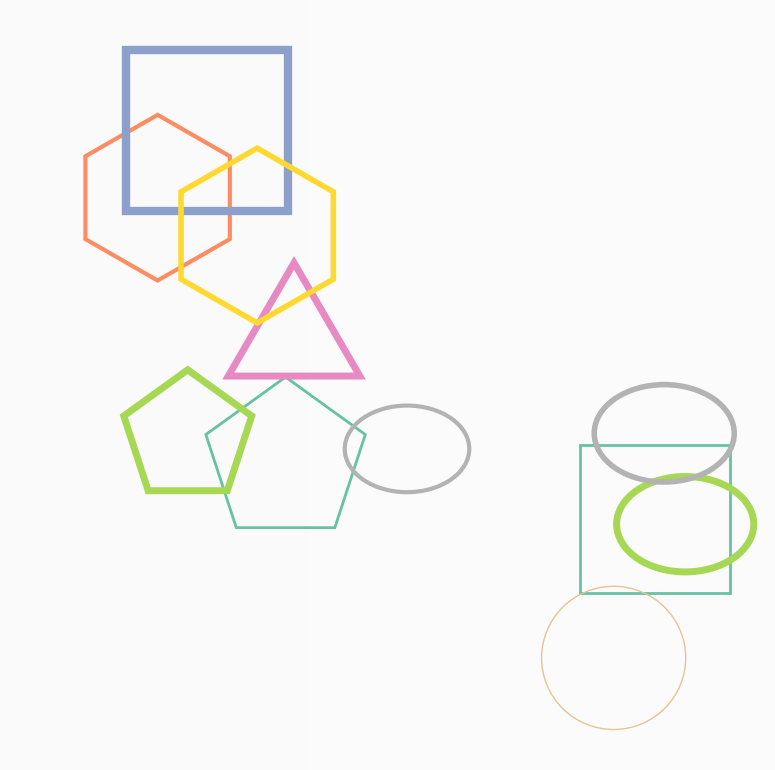[{"shape": "pentagon", "thickness": 1, "radius": 0.54, "center": [0.368, 0.402]}, {"shape": "square", "thickness": 1, "radius": 0.48, "center": [0.845, 0.326]}, {"shape": "hexagon", "thickness": 1.5, "radius": 0.54, "center": [0.203, 0.743]}, {"shape": "square", "thickness": 3, "radius": 0.52, "center": [0.267, 0.831]}, {"shape": "triangle", "thickness": 2.5, "radius": 0.49, "center": [0.379, 0.561]}, {"shape": "pentagon", "thickness": 2.5, "radius": 0.43, "center": [0.242, 0.433]}, {"shape": "oval", "thickness": 2.5, "radius": 0.44, "center": [0.884, 0.319]}, {"shape": "hexagon", "thickness": 2, "radius": 0.57, "center": [0.332, 0.694]}, {"shape": "circle", "thickness": 0.5, "radius": 0.46, "center": [0.792, 0.146]}, {"shape": "oval", "thickness": 1.5, "radius": 0.4, "center": [0.525, 0.417]}, {"shape": "oval", "thickness": 2, "radius": 0.45, "center": [0.857, 0.437]}]